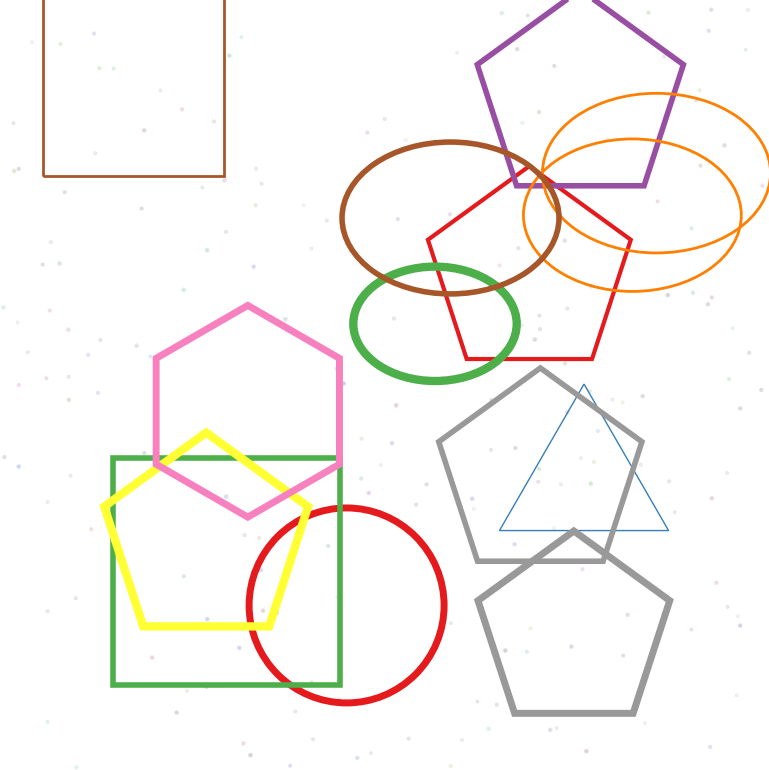[{"shape": "pentagon", "thickness": 1.5, "radius": 0.69, "center": [0.687, 0.646]}, {"shape": "circle", "thickness": 2.5, "radius": 0.63, "center": [0.45, 0.214]}, {"shape": "triangle", "thickness": 0.5, "radius": 0.63, "center": [0.758, 0.374]}, {"shape": "oval", "thickness": 3, "radius": 0.53, "center": [0.565, 0.579]}, {"shape": "square", "thickness": 2, "radius": 0.74, "center": [0.294, 0.258]}, {"shape": "pentagon", "thickness": 2, "radius": 0.7, "center": [0.754, 0.873]}, {"shape": "oval", "thickness": 1, "radius": 0.74, "center": [0.853, 0.775]}, {"shape": "oval", "thickness": 1, "radius": 0.71, "center": [0.821, 0.721]}, {"shape": "pentagon", "thickness": 3, "radius": 0.7, "center": [0.268, 0.299]}, {"shape": "oval", "thickness": 2, "radius": 0.7, "center": [0.585, 0.717]}, {"shape": "square", "thickness": 1, "radius": 0.59, "center": [0.174, 0.888]}, {"shape": "hexagon", "thickness": 2.5, "radius": 0.69, "center": [0.322, 0.466]}, {"shape": "pentagon", "thickness": 2.5, "radius": 0.65, "center": [0.745, 0.179]}, {"shape": "pentagon", "thickness": 2, "radius": 0.69, "center": [0.702, 0.383]}]